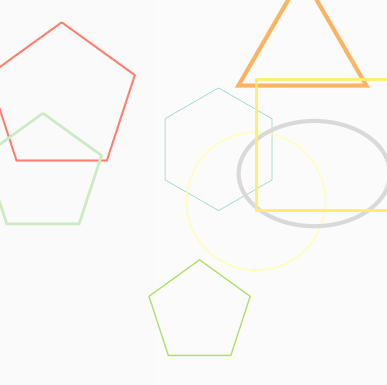[{"shape": "hexagon", "thickness": 0.5, "radius": 0.8, "center": [0.564, 0.612]}, {"shape": "circle", "thickness": 1, "radius": 0.9, "center": [0.661, 0.477]}, {"shape": "pentagon", "thickness": 1.5, "radius": 0.99, "center": [0.159, 0.744]}, {"shape": "triangle", "thickness": 3, "radius": 0.95, "center": [0.78, 0.873]}, {"shape": "pentagon", "thickness": 1, "radius": 0.69, "center": [0.515, 0.188]}, {"shape": "oval", "thickness": 3, "radius": 0.98, "center": [0.811, 0.549]}, {"shape": "pentagon", "thickness": 2, "radius": 0.79, "center": [0.111, 0.547]}, {"shape": "square", "thickness": 2, "radius": 0.85, "center": [0.83, 0.624]}]